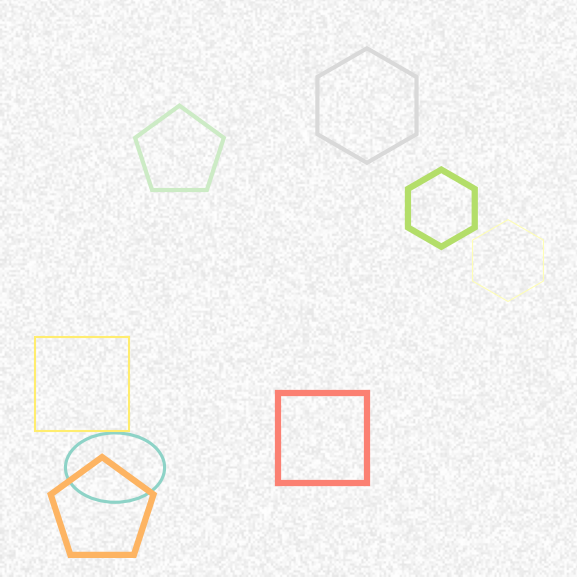[{"shape": "oval", "thickness": 1.5, "radius": 0.43, "center": [0.199, 0.189]}, {"shape": "hexagon", "thickness": 0.5, "radius": 0.35, "center": [0.88, 0.548]}, {"shape": "square", "thickness": 3, "radius": 0.39, "center": [0.559, 0.241]}, {"shape": "pentagon", "thickness": 3, "radius": 0.47, "center": [0.177, 0.114]}, {"shape": "hexagon", "thickness": 3, "radius": 0.33, "center": [0.764, 0.639]}, {"shape": "hexagon", "thickness": 2, "radius": 0.5, "center": [0.635, 0.816]}, {"shape": "pentagon", "thickness": 2, "radius": 0.4, "center": [0.311, 0.735]}, {"shape": "square", "thickness": 1, "radius": 0.4, "center": [0.142, 0.334]}]